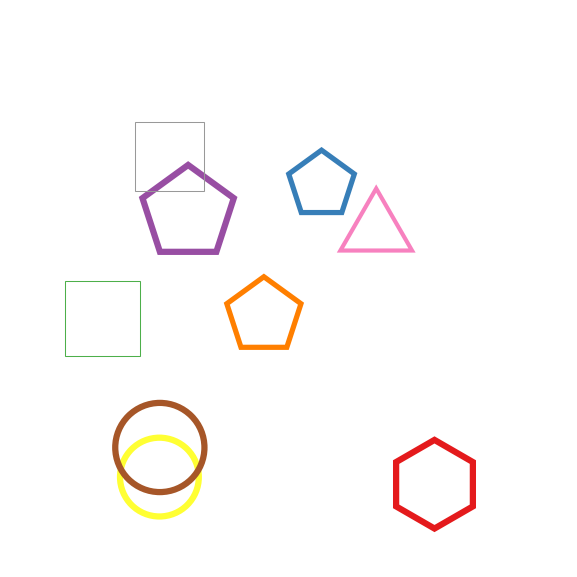[{"shape": "hexagon", "thickness": 3, "radius": 0.38, "center": [0.752, 0.161]}, {"shape": "pentagon", "thickness": 2.5, "radius": 0.3, "center": [0.557, 0.679]}, {"shape": "square", "thickness": 0.5, "radius": 0.32, "center": [0.178, 0.448]}, {"shape": "pentagon", "thickness": 3, "radius": 0.42, "center": [0.326, 0.63]}, {"shape": "pentagon", "thickness": 2.5, "radius": 0.34, "center": [0.457, 0.452]}, {"shape": "circle", "thickness": 3, "radius": 0.34, "center": [0.276, 0.173]}, {"shape": "circle", "thickness": 3, "radius": 0.39, "center": [0.277, 0.224]}, {"shape": "triangle", "thickness": 2, "radius": 0.36, "center": [0.651, 0.601]}, {"shape": "square", "thickness": 0.5, "radius": 0.3, "center": [0.293, 0.728]}]